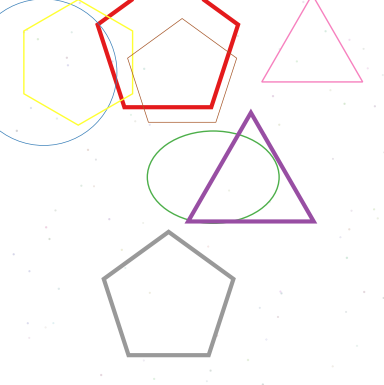[{"shape": "pentagon", "thickness": 3, "radius": 0.96, "center": [0.436, 0.877]}, {"shape": "circle", "thickness": 0.5, "radius": 0.95, "center": [0.114, 0.812]}, {"shape": "oval", "thickness": 1, "radius": 0.86, "center": [0.554, 0.54]}, {"shape": "triangle", "thickness": 3, "radius": 0.94, "center": [0.652, 0.519]}, {"shape": "hexagon", "thickness": 1, "radius": 0.82, "center": [0.203, 0.838]}, {"shape": "pentagon", "thickness": 0.5, "radius": 0.74, "center": [0.473, 0.803]}, {"shape": "triangle", "thickness": 1, "radius": 0.76, "center": [0.811, 0.863]}, {"shape": "pentagon", "thickness": 3, "radius": 0.89, "center": [0.438, 0.221]}]